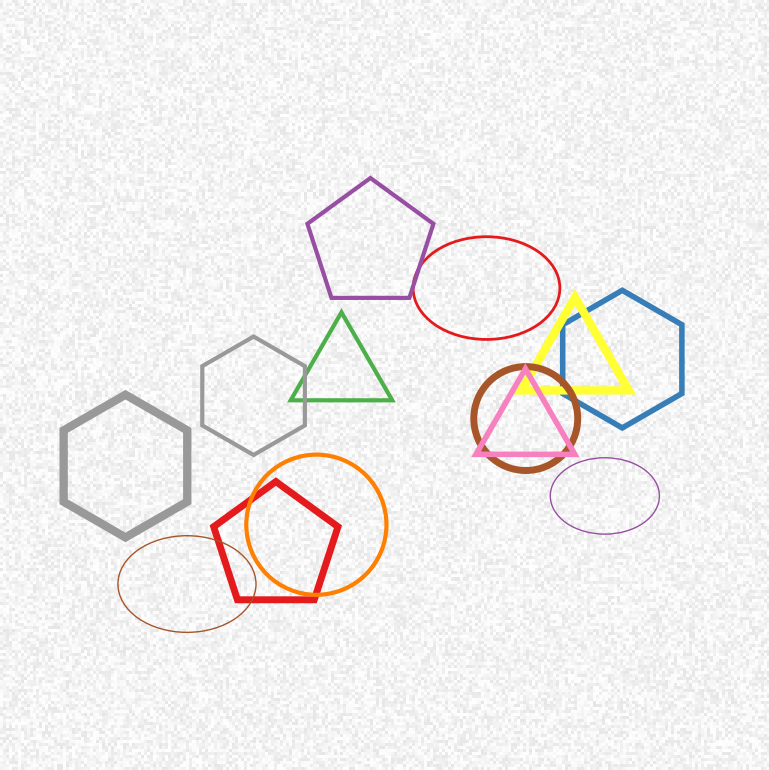[{"shape": "oval", "thickness": 1, "radius": 0.48, "center": [0.632, 0.626]}, {"shape": "pentagon", "thickness": 2.5, "radius": 0.42, "center": [0.358, 0.29]}, {"shape": "hexagon", "thickness": 2, "radius": 0.45, "center": [0.808, 0.534]}, {"shape": "triangle", "thickness": 1.5, "radius": 0.38, "center": [0.443, 0.518]}, {"shape": "pentagon", "thickness": 1.5, "radius": 0.43, "center": [0.481, 0.683]}, {"shape": "oval", "thickness": 0.5, "radius": 0.35, "center": [0.786, 0.356]}, {"shape": "circle", "thickness": 1.5, "radius": 0.46, "center": [0.411, 0.319]}, {"shape": "triangle", "thickness": 3, "radius": 0.4, "center": [0.747, 0.533]}, {"shape": "oval", "thickness": 0.5, "radius": 0.45, "center": [0.243, 0.242]}, {"shape": "circle", "thickness": 2.5, "radius": 0.34, "center": [0.683, 0.456]}, {"shape": "triangle", "thickness": 2, "radius": 0.37, "center": [0.682, 0.447]}, {"shape": "hexagon", "thickness": 1.5, "radius": 0.38, "center": [0.329, 0.486]}, {"shape": "hexagon", "thickness": 3, "radius": 0.46, "center": [0.163, 0.395]}]